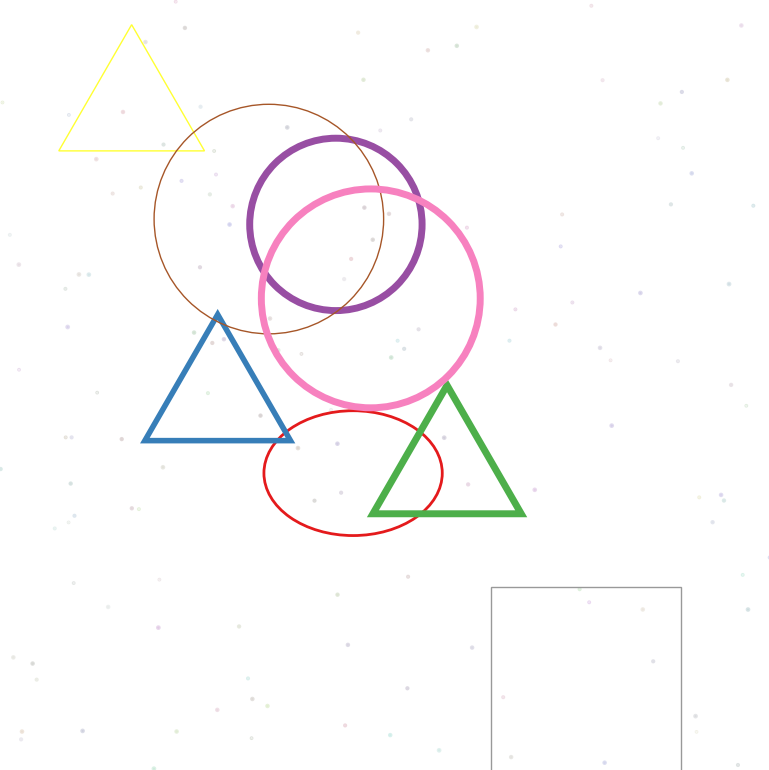[{"shape": "oval", "thickness": 1, "radius": 0.58, "center": [0.459, 0.386]}, {"shape": "triangle", "thickness": 2, "radius": 0.55, "center": [0.283, 0.482]}, {"shape": "triangle", "thickness": 2.5, "radius": 0.56, "center": [0.581, 0.388]}, {"shape": "circle", "thickness": 2.5, "radius": 0.56, "center": [0.436, 0.709]}, {"shape": "triangle", "thickness": 0.5, "radius": 0.55, "center": [0.171, 0.859]}, {"shape": "circle", "thickness": 0.5, "radius": 0.75, "center": [0.349, 0.716]}, {"shape": "circle", "thickness": 2.5, "radius": 0.71, "center": [0.482, 0.613]}, {"shape": "square", "thickness": 0.5, "radius": 0.62, "center": [0.761, 0.114]}]